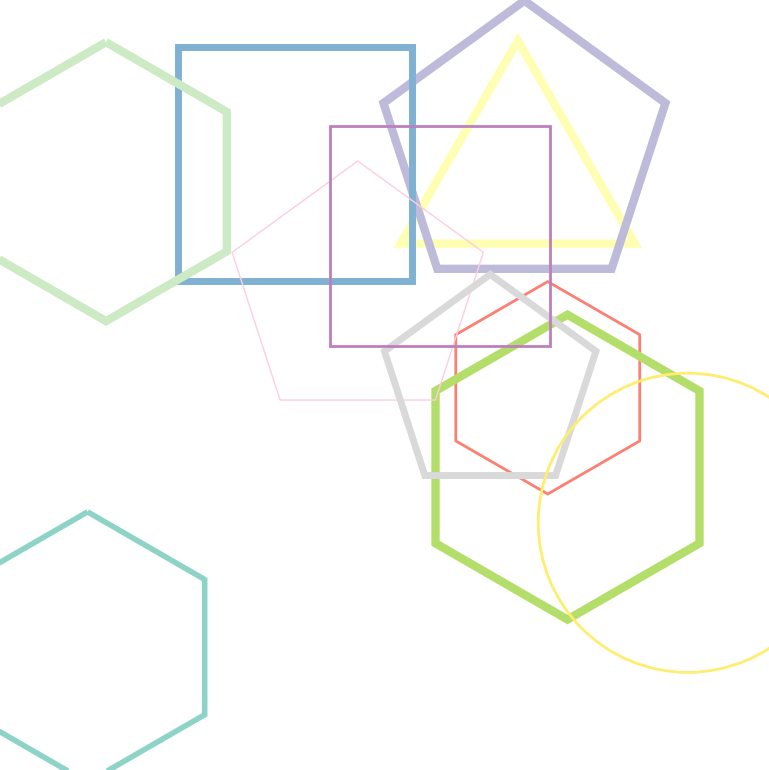[{"shape": "hexagon", "thickness": 2, "radius": 0.88, "center": [0.114, 0.16]}, {"shape": "triangle", "thickness": 3, "radius": 0.88, "center": [0.673, 0.771]}, {"shape": "pentagon", "thickness": 3, "radius": 0.96, "center": [0.681, 0.807]}, {"shape": "hexagon", "thickness": 1, "radius": 0.69, "center": [0.711, 0.496]}, {"shape": "square", "thickness": 2.5, "radius": 0.76, "center": [0.383, 0.787]}, {"shape": "hexagon", "thickness": 3, "radius": 0.99, "center": [0.737, 0.393]}, {"shape": "pentagon", "thickness": 0.5, "radius": 0.86, "center": [0.465, 0.619]}, {"shape": "pentagon", "thickness": 2.5, "radius": 0.72, "center": [0.637, 0.499]}, {"shape": "square", "thickness": 1, "radius": 0.71, "center": [0.571, 0.693]}, {"shape": "hexagon", "thickness": 3, "radius": 0.91, "center": [0.138, 0.764]}, {"shape": "circle", "thickness": 1, "radius": 0.97, "center": [0.893, 0.321]}]